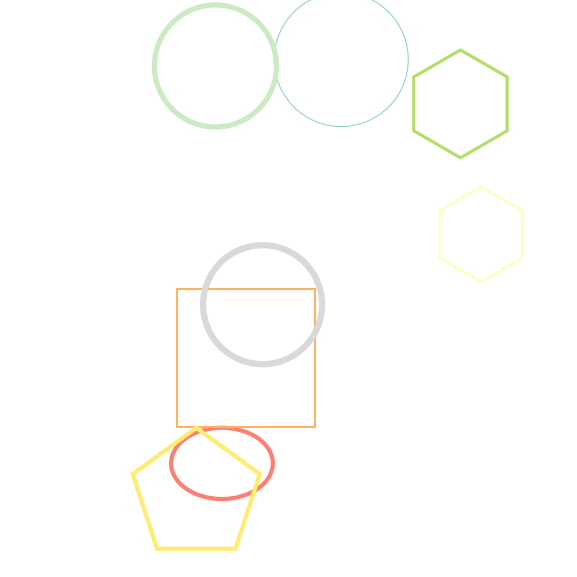[{"shape": "circle", "thickness": 0.5, "radius": 0.58, "center": [0.591, 0.896]}, {"shape": "hexagon", "thickness": 1, "radius": 0.41, "center": [0.833, 0.593]}, {"shape": "oval", "thickness": 2, "radius": 0.44, "center": [0.384, 0.197]}, {"shape": "square", "thickness": 1, "radius": 0.6, "center": [0.426, 0.379]}, {"shape": "hexagon", "thickness": 1.5, "radius": 0.47, "center": [0.797, 0.819]}, {"shape": "circle", "thickness": 3, "radius": 0.52, "center": [0.455, 0.472]}, {"shape": "circle", "thickness": 2.5, "radius": 0.53, "center": [0.373, 0.885]}, {"shape": "pentagon", "thickness": 2, "radius": 0.58, "center": [0.34, 0.143]}]